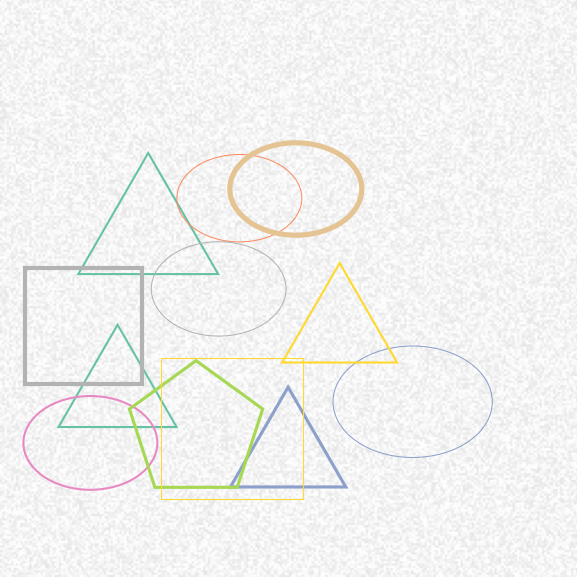[{"shape": "triangle", "thickness": 1, "radius": 0.59, "center": [0.204, 0.319]}, {"shape": "triangle", "thickness": 1, "radius": 0.7, "center": [0.257, 0.594]}, {"shape": "oval", "thickness": 0.5, "radius": 0.54, "center": [0.414, 0.656]}, {"shape": "triangle", "thickness": 1.5, "radius": 0.58, "center": [0.499, 0.214]}, {"shape": "oval", "thickness": 0.5, "radius": 0.69, "center": [0.715, 0.303]}, {"shape": "oval", "thickness": 1, "radius": 0.58, "center": [0.157, 0.232]}, {"shape": "pentagon", "thickness": 1.5, "radius": 0.61, "center": [0.34, 0.253]}, {"shape": "square", "thickness": 0.5, "radius": 0.61, "center": [0.402, 0.257]}, {"shape": "triangle", "thickness": 1, "radius": 0.57, "center": [0.588, 0.429]}, {"shape": "oval", "thickness": 2.5, "radius": 0.57, "center": [0.512, 0.672]}, {"shape": "square", "thickness": 2, "radius": 0.5, "center": [0.144, 0.435]}, {"shape": "oval", "thickness": 0.5, "radius": 0.58, "center": [0.379, 0.499]}]